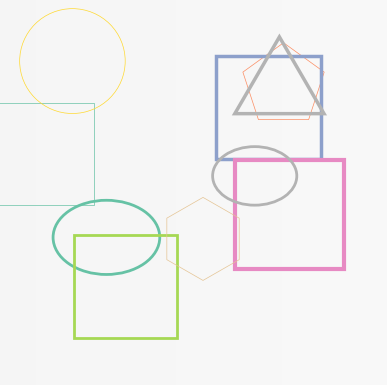[{"shape": "oval", "thickness": 2, "radius": 0.69, "center": [0.275, 0.383]}, {"shape": "square", "thickness": 0.5, "radius": 0.66, "center": [0.11, 0.6]}, {"shape": "pentagon", "thickness": 0.5, "radius": 0.55, "center": [0.732, 0.779]}, {"shape": "square", "thickness": 2.5, "radius": 0.67, "center": [0.693, 0.72]}, {"shape": "square", "thickness": 3, "radius": 0.71, "center": [0.747, 0.443]}, {"shape": "square", "thickness": 2, "radius": 0.67, "center": [0.323, 0.255]}, {"shape": "circle", "thickness": 0.5, "radius": 0.68, "center": [0.187, 0.841]}, {"shape": "hexagon", "thickness": 0.5, "radius": 0.54, "center": [0.524, 0.379]}, {"shape": "oval", "thickness": 2, "radius": 0.54, "center": [0.657, 0.543]}, {"shape": "triangle", "thickness": 2.5, "radius": 0.66, "center": [0.721, 0.771]}]